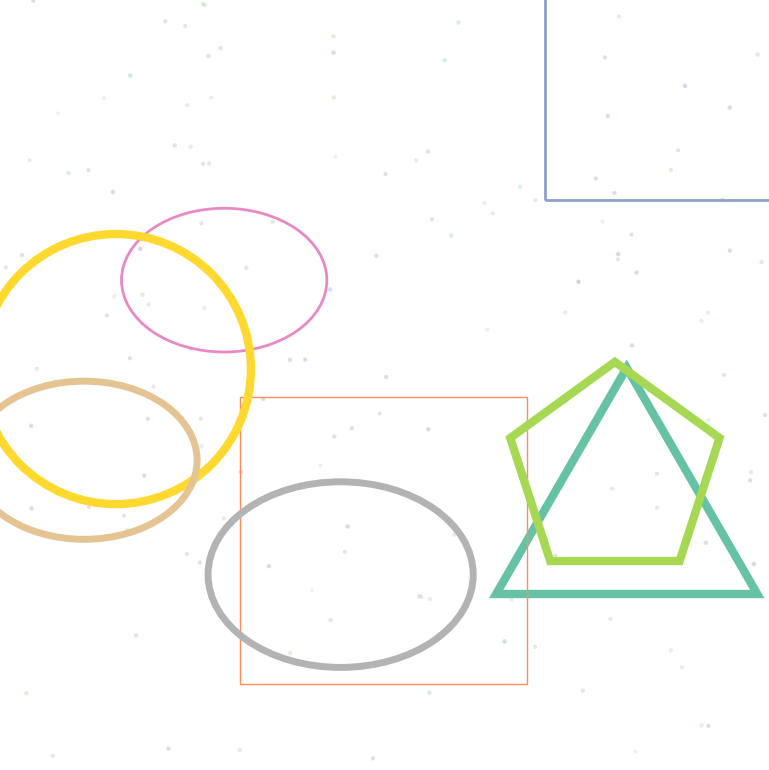[{"shape": "triangle", "thickness": 3, "radius": 0.98, "center": [0.814, 0.326]}, {"shape": "square", "thickness": 0.5, "radius": 0.93, "center": [0.498, 0.298]}, {"shape": "square", "thickness": 1, "radius": 0.76, "center": [0.86, 0.893]}, {"shape": "oval", "thickness": 1, "radius": 0.67, "center": [0.291, 0.636]}, {"shape": "pentagon", "thickness": 3, "radius": 0.71, "center": [0.799, 0.387]}, {"shape": "circle", "thickness": 3, "radius": 0.88, "center": [0.151, 0.521]}, {"shape": "oval", "thickness": 2.5, "radius": 0.73, "center": [0.109, 0.402]}, {"shape": "oval", "thickness": 2.5, "radius": 0.86, "center": [0.442, 0.254]}]